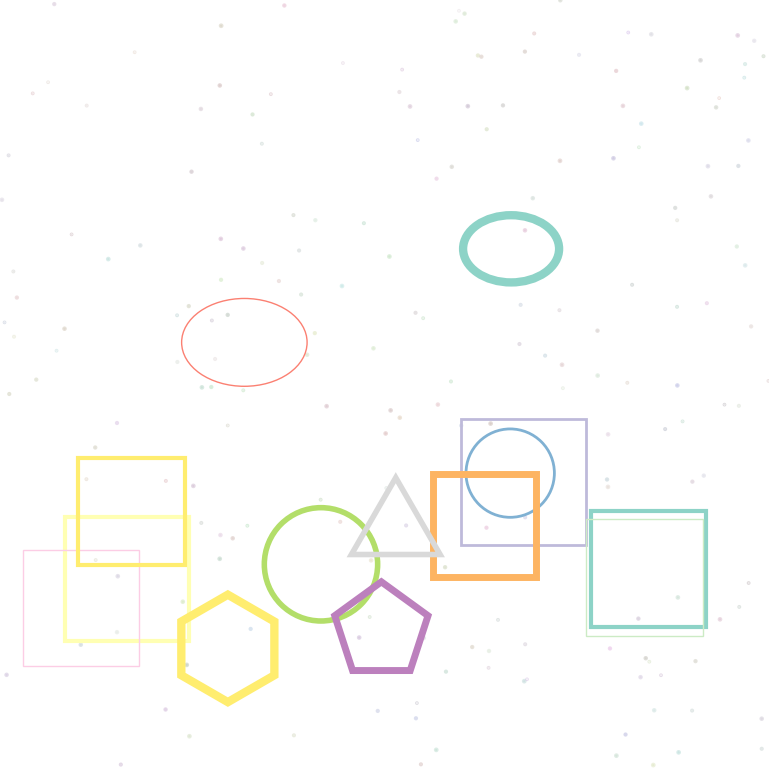[{"shape": "square", "thickness": 1.5, "radius": 0.37, "center": [0.842, 0.261]}, {"shape": "oval", "thickness": 3, "radius": 0.31, "center": [0.664, 0.677]}, {"shape": "square", "thickness": 1.5, "radius": 0.4, "center": [0.165, 0.248]}, {"shape": "square", "thickness": 1, "radius": 0.41, "center": [0.68, 0.374]}, {"shape": "oval", "thickness": 0.5, "radius": 0.41, "center": [0.317, 0.555]}, {"shape": "circle", "thickness": 1, "radius": 0.29, "center": [0.663, 0.386]}, {"shape": "square", "thickness": 2.5, "radius": 0.33, "center": [0.63, 0.318]}, {"shape": "circle", "thickness": 2, "radius": 0.37, "center": [0.417, 0.267]}, {"shape": "square", "thickness": 0.5, "radius": 0.38, "center": [0.105, 0.21]}, {"shape": "triangle", "thickness": 2, "radius": 0.33, "center": [0.514, 0.313]}, {"shape": "pentagon", "thickness": 2.5, "radius": 0.32, "center": [0.495, 0.181]}, {"shape": "square", "thickness": 0.5, "radius": 0.38, "center": [0.837, 0.25]}, {"shape": "square", "thickness": 1.5, "radius": 0.35, "center": [0.17, 0.336]}, {"shape": "hexagon", "thickness": 3, "radius": 0.35, "center": [0.296, 0.158]}]